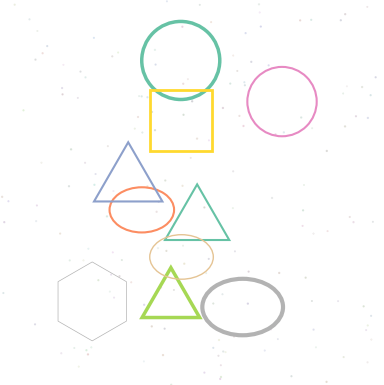[{"shape": "triangle", "thickness": 1.5, "radius": 0.48, "center": [0.512, 0.425]}, {"shape": "circle", "thickness": 2.5, "radius": 0.51, "center": [0.47, 0.843]}, {"shape": "oval", "thickness": 1.5, "radius": 0.42, "center": [0.368, 0.455]}, {"shape": "triangle", "thickness": 1.5, "radius": 0.51, "center": [0.333, 0.528]}, {"shape": "circle", "thickness": 1.5, "radius": 0.45, "center": [0.733, 0.736]}, {"shape": "triangle", "thickness": 2.5, "radius": 0.43, "center": [0.444, 0.218]}, {"shape": "square", "thickness": 2, "radius": 0.4, "center": [0.469, 0.687]}, {"shape": "oval", "thickness": 1, "radius": 0.41, "center": [0.471, 0.333]}, {"shape": "oval", "thickness": 3, "radius": 0.52, "center": [0.63, 0.203]}, {"shape": "hexagon", "thickness": 0.5, "radius": 0.51, "center": [0.24, 0.217]}]